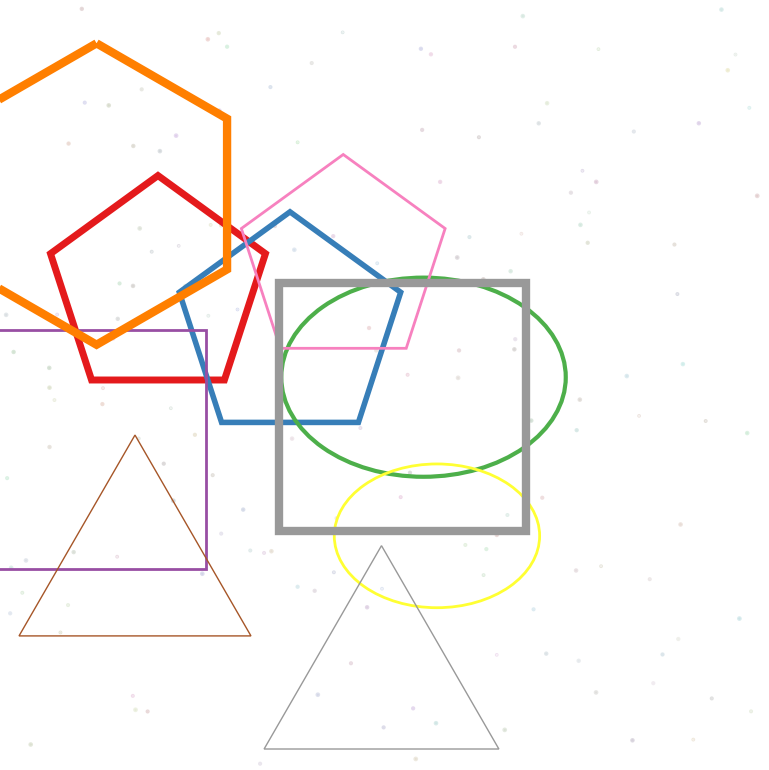[{"shape": "pentagon", "thickness": 2.5, "radius": 0.73, "center": [0.205, 0.625]}, {"shape": "pentagon", "thickness": 2, "radius": 0.76, "center": [0.377, 0.574]}, {"shape": "oval", "thickness": 1.5, "radius": 0.92, "center": [0.55, 0.51]}, {"shape": "square", "thickness": 1, "radius": 0.77, "center": [0.112, 0.416]}, {"shape": "hexagon", "thickness": 3, "radius": 0.98, "center": [0.125, 0.748]}, {"shape": "oval", "thickness": 1, "radius": 0.67, "center": [0.567, 0.304]}, {"shape": "triangle", "thickness": 0.5, "radius": 0.87, "center": [0.175, 0.261]}, {"shape": "pentagon", "thickness": 1, "radius": 0.7, "center": [0.446, 0.66]}, {"shape": "triangle", "thickness": 0.5, "radius": 0.88, "center": [0.495, 0.115]}, {"shape": "square", "thickness": 3, "radius": 0.8, "center": [0.523, 0.471]}]